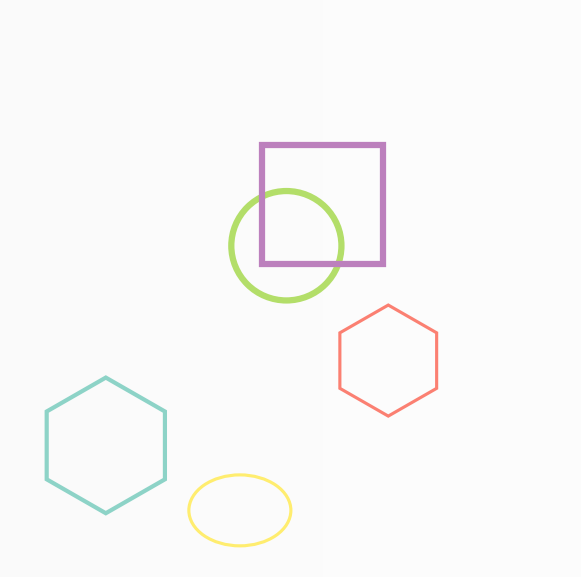[{"shape": "hexagon", "thickness": 2, "radius": 0.59, "center": [0.182, 0.228]}, {"shape": "hexagon", "thickness": 1.5, "radius": 0.48, "center": [0.668, 0.375]}, {"shape": "circle", "thickness": 3, "radius": 0.47, "center": [0.493, 0.574]}, {"shape": "square", "thickness": 3, "radius": 0.52, "center": [0.555, 0.645]}, {"shape": "oval", "thickness": 1.5, "radius": 0.44, "center": [0.413, 0.115]}]